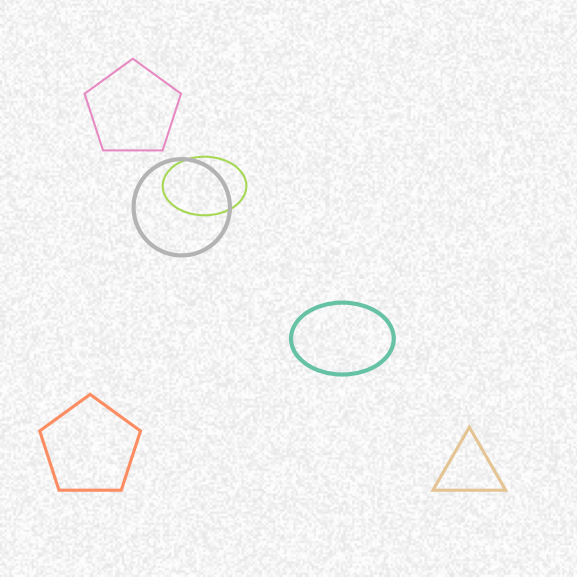[{"shape": "oval", "thickness": 2, "radius": 0.44, "center": [0.593, 0.413]}, {"shape": "pentagon", "thickness": 1.5, "radius": 0.46, "center": [0.156, 0.225]}, {"shape": "pentagon", "thickness": 1, "radius": 0.44, "center": [0.23, 0.81]}, {"shape": "oval", "thickness": 1, "radius": 0.36, "center": [0.354, 0.677]}, {"shape": "triangle", "thickness": 1.5, "radius": 0.36, "center": [0.813, 0.187]}, {"shape": "circle", "thickness": 2, "radius": 0.42, "center": [0.315, 0.64]}]